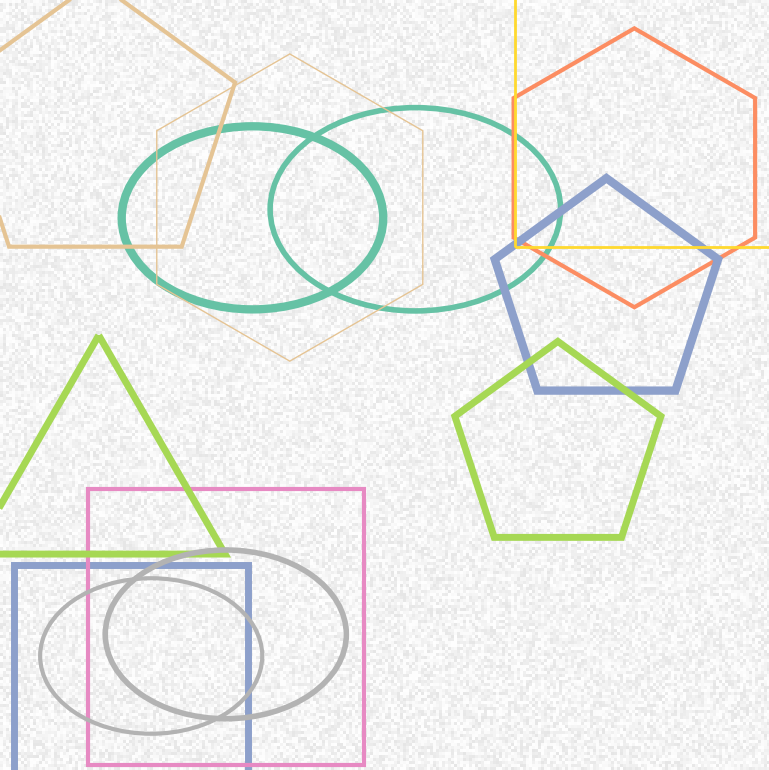[{"shape": "oval", "thickness": 3, "radius": 0.85, "center": [0.328, 0.717]}, {"shape": "oval", "thickness": 2, "radius": 0.94, "center": [0.539, 0.728]}, {"shape": "hexagon", "thickness": 1.5, "radius": 0.91, "center": [0.824, 0.782]}, {"shape": "square", "thickness": 2.5, "radius": 0.76, "center": [0.17, 0.114]}, {"shape": "pentagon", "thickness": 3, "radius": 0.76, "center": [0.788, 0.616]}, {"shape": "square", "thickness": 1.5, "radius": 0.9, "center": [0.294, 0.186]}, {"shape": "triangle", "thickness": 2.5, "radius": 0.95, "center": [0.128, 0.375]}, {"shape": "pentagon", "thickness": 2.5, "radius": 0.7, "center": [0.725, 0.416]}, {"shape": "square", "thickness": 1, "radius": 0.98, "center": [0.864, 0.876]}, {"shape": "pentagon", "thickness": 1.5, "radius": 0.95, "center": [0.124, 0.834]}, {"shape": "hexagon", "thickness": 0.5, "radius": 1.0, "center": [0.376, 0.73]}, {"shape": "oval", "thickness": 1.5, "radius": 0.72, "center": [0.196, 0.148]}, {"shape": "oval", "thickness": 2, "radius": 0.78, "center": [0.293, 0.176]}]